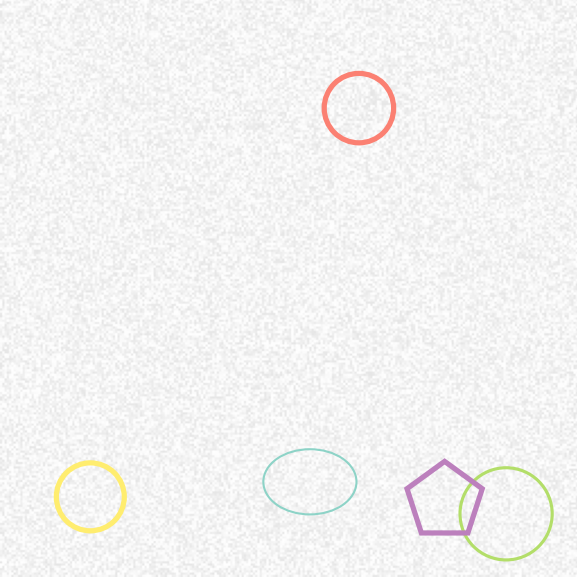[{"shape": "oval", "thickness": 1, "radius": 0.4, "center": [0.537, 0.165]}, {"shape": "circle", "thickness": 2.5, "radius": 0.3, "center": [0.622, 0.812]}, {"shape": "circle", "thickness": 1.5, "radius": 0.4, "center": [0.876, 0.109]}, {"shape": "pentagon", "thickness": 2.5, "radius": 0.34, "center": [0.77, 0.132]}, {"shape": "circle", "thickness": 2.5, "radius": 0.29, "center": [0.156, 0.139]}]